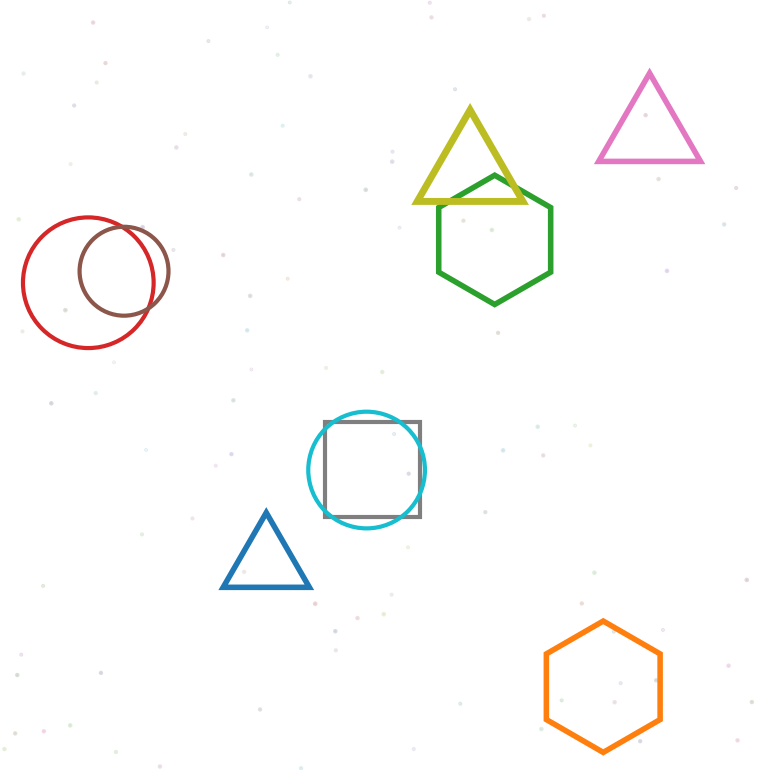[{"shape": "triangle", "thickness": 2, "radius": 0.32, "center": [0.346, 0.27]}, {"shape": "hexagon", "thickness": 2, "radius": 0.43, "center": [0.783, 0.108]}, {"shape": "hexagon", "thickness": 2, "radius": 0.42, "center": [0.642, 0.688]}, {"shape": "circle", "thickness": 1.5, "radius": 0.42, "center": [0.115, 0.633]}, {"shape": "circle", "thickness": 1.5, "radius": 0.29, "center": [0.161, 0.648]}, {"shape": "triangle", "thickness": 2, "radius": 0.38, "center": [0.844, 0.829]}, {"shape": "square", "thickness": 1.5, "radius": 0.31, "center": [0.484, 0.391]}, {"shape": "triangle", "thickness": 2.5, "radius": 0.4, "center": [0.611, 0.778]}, {"shape": "circle", "thickness": 1.5, "radius": 0.38, "center": [0.476, 0.39]}]